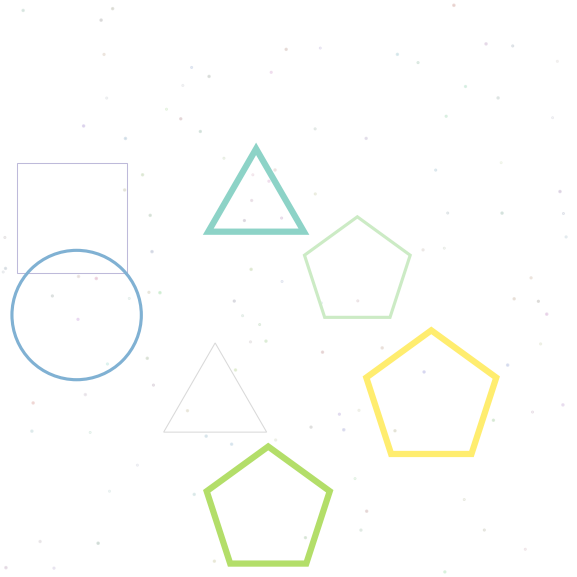[{"shape": "triangle", "thickness": 3, "radius": 0.48, "center": [0.443, 0.646]}, {"shape": "square", "thickness": 0.5, "radius": 0.48, "center": [0.125, 0.621]}, {"shape": "circle", "thickness": 1.5, "radius": 0.56, "center": [0.133, 0.454]}, {"shape": "pentagon", "thickness": 3, "radius": 0.56, "center": [0.464, 0.114]}, {"shape": "triangle", "thickness": 0.5, "radius": 0.51, "center": [0.373, 0.302]}, {"shape": "pentagon", "thickness": 1.5, "radius": 0.48, "center": [0.619, 0.527]}, {"shape": "pentagon", "thickness": 3, "radius": 0.59, "center": [0.747, 0.309]}]